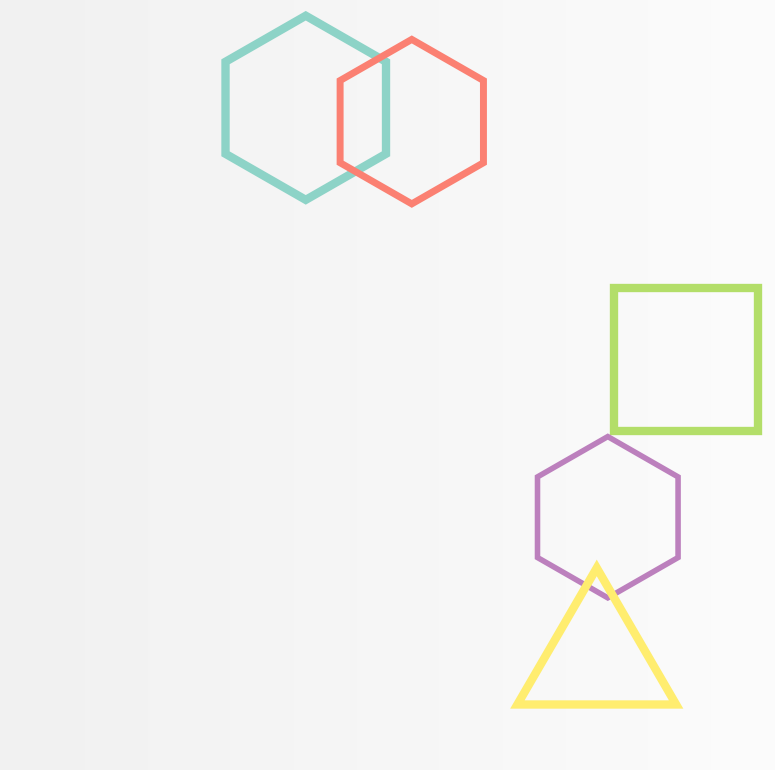[{"shape": "hexagon", "thickness": 3, "radius": 0.6, "center": [0.395, 0.86]}, {"shape": "hexagon", "thickness": 2.5, "radius": 0.53, "center": [0.531, 0.842]}, {"shape": "square", "thickness": 3, "radius": 0.46, "center": [0.885, 0.534]}, {"shape": "hexagon", "thickness": 2, "radius": 0.52, "center": [0.784, 0.328]}, {"shape": "triangle", "thickness": 3, "radius": 0.59, "center": [0.77, 0.144]}]